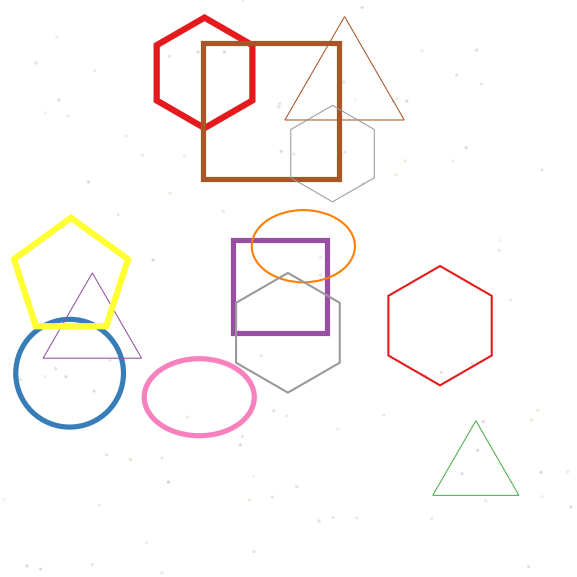[{"shape": "hexagon", "thickness": 1, "radius": 0.52, "center": [0.762, 0.435]}, {"shape": "hexagon", "thickness": 3, "radius": 0.48, "center": [0.354, 0.873]}, {"shape": "circle", "thickness": 2.5, "radius": 0.47, "center": [0.121, 0.353]}, {"shape": "triangle", "thickness": 0.5, "radius": 0.43, "center": [0.824, 0.184]}, {"shape": "square", "thickness": 2.5, "radius": 0.41, "center": [0.484, 0.503]}, {"shape": "triangle", "thickness": 0.5, "radius": 0.49, "center": [0.16, 0.428]}, {"shape": "oval", "thickness": 1, "radius": 0.45, "center": [0.525, 0.573]}, {"shape": "pentagon", "thickness": 3, "radius": 0.52, "center": [0.123, 0.518]}, {"shape": "square", "thickness": 2.5, "radius": 0.59, "center": [0.469, 0.807]}, {"shape": "triangle", "thickness": 0.5, "radius": 0.6, "center": [0.597, 0.851]}, {"shape": "oval", "thickness": 2.5, "radius": 0.48, "center": [0.345, 0.311]}, {"shape": "hexagon", "thickness": 0.5, "radius": 0.42, "center": [0.576, 0.733]}, {"shape": "hexagon", "thickness": 1, "radius": 0.52, "center": [0.499, 0.423]}]